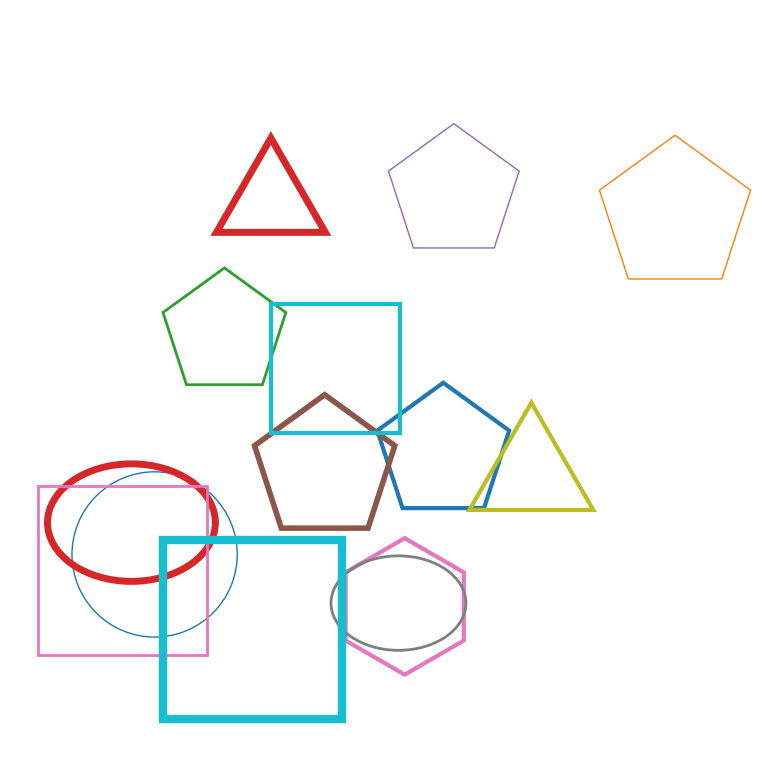[{"shape": "circle", "thickness": 0.5, "radius": 0.54, "center": [0.201, 0.28]}, {"shape": "pentagon", "thickness": 1.5, "radius": 0.45, "center": [0.576, 0.413]}, {"shape": "pentagon", "thickness": 0.5, "radius": 0.52, "center": [0.877, 0.721]}, {"shape": "pentagon", "thickness": 1, "radius": 0.42, "center": [0.291, 0.568]}, {"shape": "triangle", "thickness": 2.5, "radius": 0.41, "center": [0.352, 0.739]}, {"shape": "oval", "thickness": 2.5, "radius": 0.55, "center": [0.171, 0.321]}, {"shape": "pentagon", "thickness": 0.5, "radius": 0.45, "center": [0.589, 0.75]}, {"shape": "pentagon", "thickness": 2, "radius": 0.48, "center": [0.422, 0.392]}, {"shape": "hexagon", "thickness": 1.5, "radius": 0.44, "center": [0.526, 0.212]}, {"shape": "square", "thickness": 1, "radius": 0.55, "center": [0.16, 0.259]}, {"shape": "oval", "thickness": 1, "radius": 0.44, "center": [0.517, 0.217]}, {"shape": "triangle", "thickness": 1.5, "radius": 0.46, "center": [0.69, 0.384]}, {"shape": "square", "thickness": 3, "radius": 0.58, "center": [0.328, 0.182]}, {"shape": "square", "thickness": 1.5, "radius": 0.42, "center": [0.436, 0.521]}]